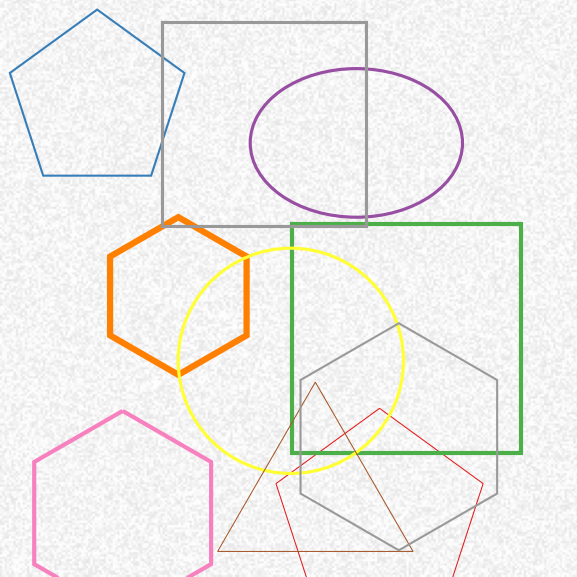[{"shape": "pentagon", "thickness": 0.5, "radius": 0.94, "center": [0.657, 0.103]}, {"shape": "pentagon", "thickness": 1, "radius": 0.79, "center": [0.168, 0.824]}, {"shape": "square", "thickness": 2, "radius": 0.99, "center": [0.704, 0.413]}, {"shape": "oval", "thickness": 1.5, "radius": 0.92, "center": [0.617, 0.752]}, {"shape": "hexagon", "thickness": 3, "radius": 0.68, "center": [0.309, 0.487]}, {"shape": "circle", "thickness": 1.5, "radius": 0.98, "center": [0.504, 0.374]}, {"shape": "triangle", "thickness": 0.5, "radius": 0.98, "center": [0.546, 0.142]}, {"shape": "hexagon", "thickness": 2, "radius": 0.88, "center": [0.212, 0.111]}, {"shape": "square", "thickness": 1.5, "radius": 0.89, "center": [0.457, 0.784]}, {"shape": "hexagon", "thickness": 1, "radius": 0.98, "center": [0.691, 0.243]}]